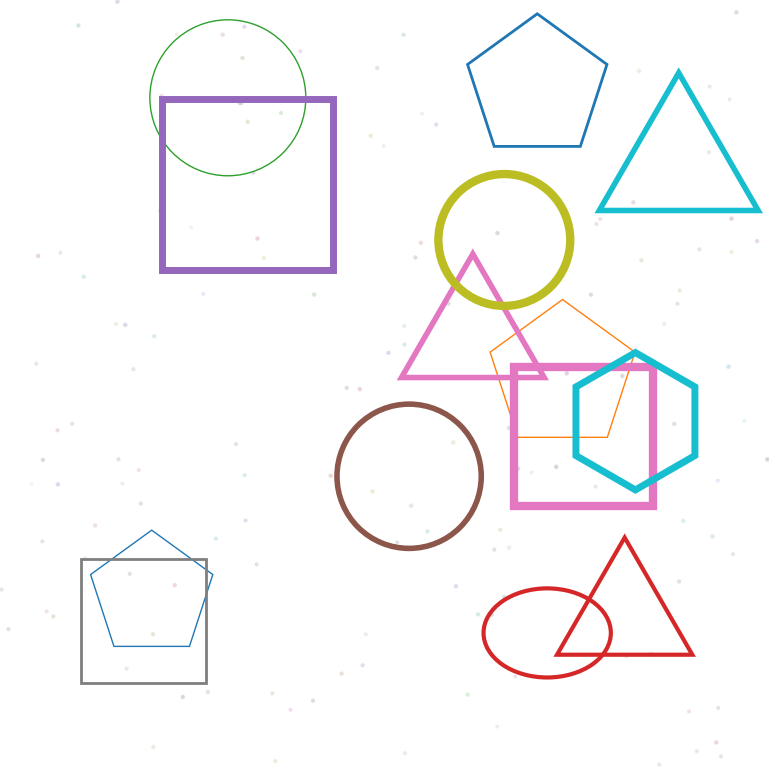[{"shape": "pentagon", "thickness": 1, "radius": 0.48, "center": [0.698, 0.887]}, {"shape": "pentagon", "thickness": 0.5, "radius": 0.42, "center": [0.197, 0.228]}, {"shape": "pentagon", "thickness": 0.5, "radius": 0.49, "center": [0.731, 0.512]}, {"shape": "circle", "thickness": 0.5, "radius": 0.51, "center": [0.296, 0.873]}, {"shape": "triangle", "thickness": 1.5, "radius": 0.51, "center": [0.811, 0.2]}, {"shape": "oval", "thickness": 1.5, "radius": 0.41, "center": [0.711, 0.178]}, {"shape": "square", "thickness": 2.5, "radius": 0.55, "center": [0.321, 0.761]}, {"shape": "circle", "thickness": 2, "radius": 0.47, "center": [0.531, 0.381]}, {"shape": "triangle", "thickness": 2, "radius": 0.53, "center": [0.614, 0.563]}, {"shape": "square", "thickness": 3, "radius": 0.45, "center": [0.757, 0.433]}, {"shape": "square", "thickness": 1, "radius": 0.4, "center": [0.186, 0.193]}, {"shape": "circle", "thickness": 3, "radius": 0.43, "center": [0.655, 0.688]}, {"shape": "hexagon", "thickness": 2.5, "radius": 0.45, "center": [0.825, 0.453]}, {"shape": "triangle", "thickness": 2, "radius": 0.6, "center": [0.881, 0.786]}]